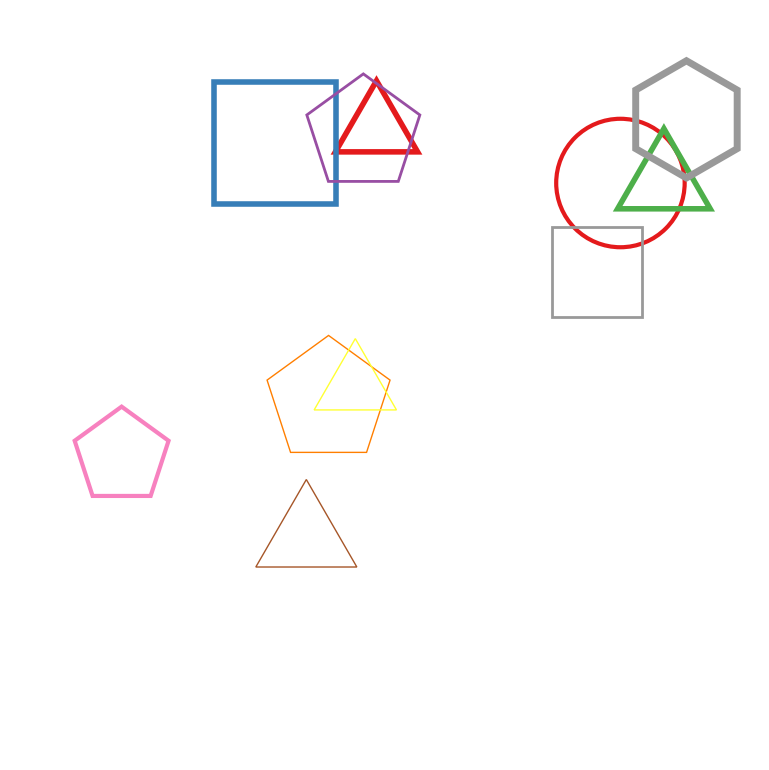[{"shape": "triangle", "thickness": 2, "radius": 0.31, "center": [0.489, 0.834]}, {"shape": "circle", "thickness": 1.5, "radius": 0.42, "center": [0.806, 0.762]}, {"shape": "square", "thickness": 2, "radius": 0.4, "center": [0.357, 0.815]}, {"shape": "triangle", "thickness": 2, "radius": 0.35, "center": [0.862, 0.764]}, {"shape": "pentagon", "thickness": 1, "radius": 0.39, "center": [0.472, 0.827]}, {"shape": "pentagon", "thickness": 0.5, "radius": 0.42, "center": [0.427, 0.48]}, {"shape": "triangle", "thickness": 0.5, "radius": 0.31, "center": [0.461, 0.498]}, {"shape": "triangle", "thickness": 0.5, "radius": 0.38, "center": [0.398, 0.301]}, {"shape": "pentagon", "thickness": 1.5, "radius": 0.32, "center": [0.158, 0.408]}, {"shape": "square", "thickness": 1, "radius": 0.29, "center": [0.775, 0.646]}, {"shape": "hexagon", "thickness": 2.5, "radius": 0.38, "center": [0.891, 0.845]}]